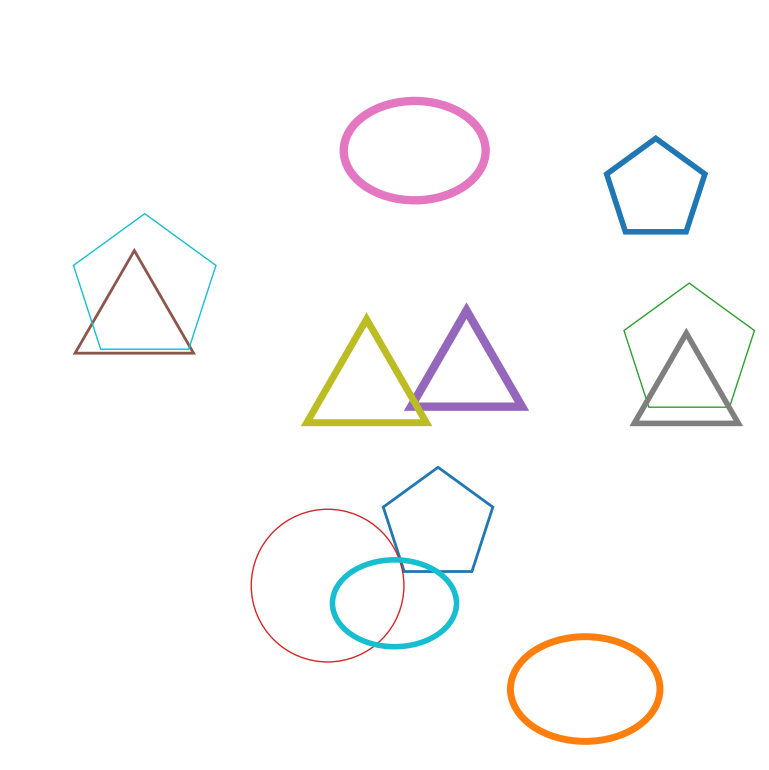[{"shape": "pentagon", "thickness": 2, "radius": 0.34, "center": [0.852, 0.753]}, {"shape": "pentagon", "thickness": 1, "radius": 0.37, "center": [0.569, 0.318]}, {"shape": "oval", "thickness": 2.5, "radius": 0.49, "center": [0.76, 0.105]}, {"shape": "pentagon", "thickness": 0.5, "radius": 0.45, "center": [0.895, 0.543]}, {"shape": "circle", "thickness": 0.5, "radius": 0.5, "center": [0.425, 0.239]}, {"shape": "triangle", "thickness": 3, "radius": 0.42, "center": [0.606, 0.513]}, {"shape": "triangle", "thickness": 1, "radius": 0.44, "center": [0.174, 0.586]}, {"shape": "oval", "thickness": 3, "radius": 0.46, "center": [0.539, 0.804]}, {"shape": "triangle", "thickness": 2, "radius": 0.39, "center": [0.891, 0.489]}, {"shape": "triangle", "thickness": 2.5, "radius": 0.45, "center": [0.476, 0.496]}, {"shape": "oval", "thickness": 2, "radius": 0.4, "center": [0.512, 0.217]}, {"shape": "pentagon", "thickness": 0.5, "radius": 0.49, "center": [0.188, 0.625]}]